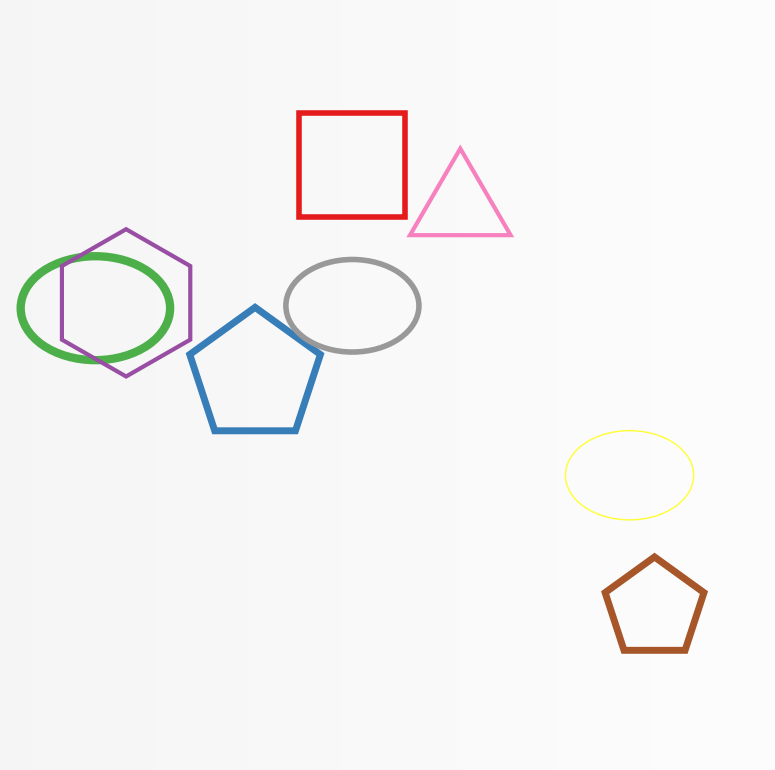[{"shape": "square", "thickness": 2, "radius": 0.34, "center": [0.454, 0.786]}, {"shape": "pentagon", "thickness": 2.5, "radius": 0.44, "center": [0.329, 0.512]}, {"shape": "oval", "thickness": 3, "radius": 0.48, "center": [0.123, 0.6]}, {"shape": "hexagon", "thickness": 1.5, "radius": 0.48, "center": [0.163, 0.607]}, {"shape": "oval", "thickness": 0.5, "radius": 0.41, "center": [0.812, 0.383]}, {"shape": "pentagon", "thickness": 2.5, "radius": 0.34, "center": [0.845, 0.21]}, {"shape": "triangle", "thickness": 1.5, "radius": 0.37, "center": [0.594, 0.732]}, {"shape": "oval", "thickness": 2, "radius": 0.43, "center": [0.455, 0.603]}]